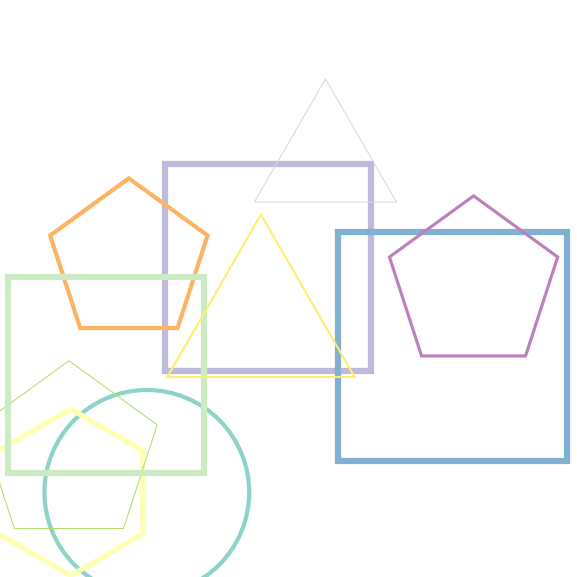[{"shape": "circle", "thickness": 2, "radius": 0.89, "center": [0.254, 0.147]}, {"shape": "hexagon", "thickness": 2.5, "radius": 0.72, "center": [0.122, 0.147]}, {"shape": "square", "thickness": 3, "radius": 0.89, "center": [0.464, 0.536]}, {"shape": "square", "thickness": 3, "radius": 0.99, "center": [0.783, 0.399]}, {"shape": "pentagon", "thickness": 2, "radius": 0.72, "center": [0.223, 0.547]}, {"shape": "pentagon", "thickness": 0.5, "radius": 0.8, "center": [0.119, 0.214]}, {"shape": "triangle", "thickness": 0.5, "radius": 0.71, "center": [0.564, 0.72]}, {"shape": "pentagon", "thickness": 1.5, "radius": 0.77, "center": [0.82, 0.507]}, {"shape": "square", "thickness": 3, "radius": 0.85, "center": [0.183, 0.349]}, {"shape": "triangle", "thickness": 1, "radius": 0.94, "center": [0.452, 0.44]}]